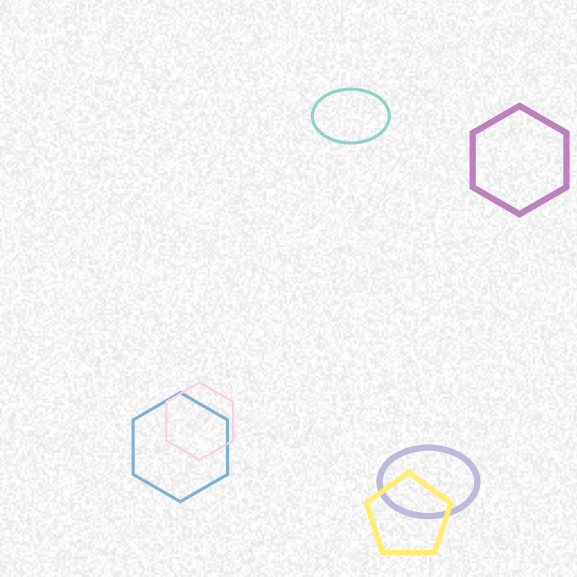[{"shape": "oval", "thickness": 1.5, "radius": 0.33, "center": [0.608, 0.798]}, {"shape": "oval", "thickness": 3, "radius": 0.42, "center": [0.742, 0.165]}, {"shape": "hexagon", "thickness": 1.5, "radius": 0.47, "center": [0.312, 0.225]}, {"shape": "hexagon", "thickness": 1, "radius": 0.33, "center": [0.346, 0.27]}, {"shape": "hexagon", "thickness": 3, "radius": 0.47, "center": [0.9, 0.722]}, {"shape": "pentagon", "thickness": 2.5, "radius": 0.38, "center": [0.707, 0.104]}]